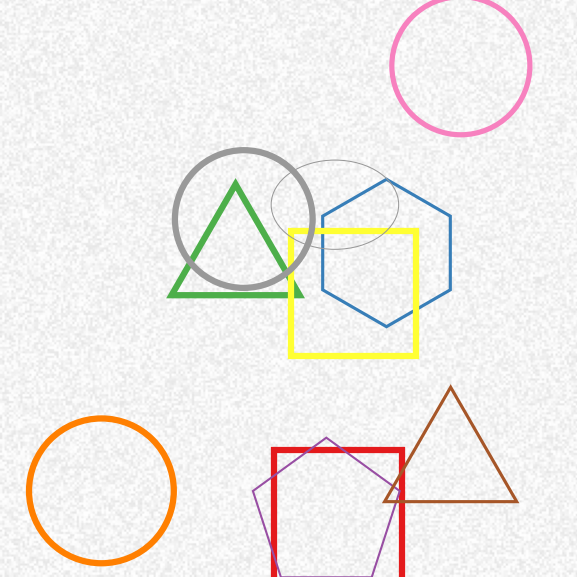[{"shape": "square", "thickness": 3, "radius": 0.56, "center": [0.585, 0.109]}, {"shape": "hexagon", "thickness": 1.5, "radius": 0.64, "center": [0.669, 0.561]}, {"shape": "triangle", "thickness": 3, "radius": 0.64, "center": [0.408, 0.552]}, {"shape": "pentagon", "thickness": 1, "radius": 0.67, "center": [0.565, 0.108]}, {"shape": "circle", "thickness": 3, "radius": 0.63, "center": [0.176, 0.149]}, {"shape": "square", "thickness": 3, "radius": 0.54, "center": [0.612, 0.491]}, {"shape": "triangle", "thickness": 1.5, "radius": 0.66, "center": [0.78, 0.197]}, {"shape": "circle", "thickness": 2.5, "radius": 0.6, "center": [0.798, 0.885]}, {"shape": "oval", "thickness": 0.5, "radius": 0.55, "center": [0.58, 0.645]}, {"shape": "circle", "thickness": 3, "radius": 0.6, "center": [0.422, 0.62]}]